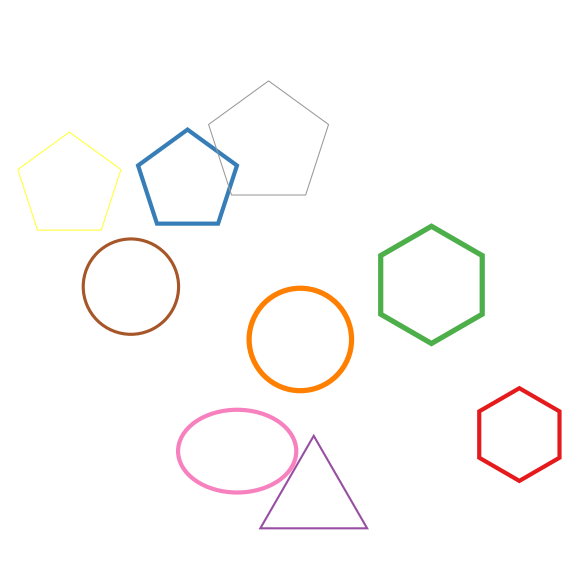[{"shape": "hexagon", "thickness": 2, "radius": 0.4, "center": [0.899, 0.247]}, {"shape": "pentagon", "thickness": 2, "radius": 0.45, "center": [0.325, 0.685]}, {"shape": "hexagon", "thickness": 2.5, "radius": 0.51, "center": [0.747, 0.506]}, {"shape": "triangle", "thickness": 1, "radius": 0.53, "center": [0.543, 0.138]}, {"shape": "circle", "thickness": 2.5, "radius": 0.44, "center": [0.52, 0.411]}, {"shape": "pentagon", "thickness": 0.5, "radius": 0.47, "center": [0.12, 0.677]}, {"shape": "circle", "thickness": 1.5, "radius": 0.41, "center": [0.227, 0.503]}, {"shape": "oval", "thickness": 2, "radius": 0.51, "center": [0.411, 0.218]}, {"shape": "pentagon", "thickness": 0.5, "radius": 0.55, "center": [0.465, 0.75]}]